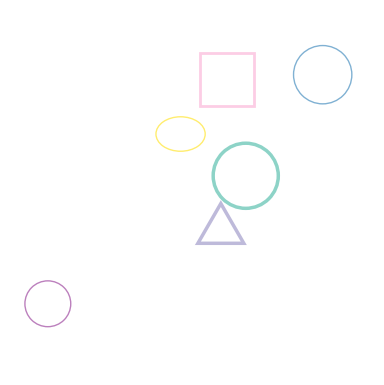[{"shape": "circle", "thickness": 2.5, "radius": 0.42, "center": [0.638, 0.543]}, {"shape": "triangle", "thickness": 2.5, "radius": 0.34, "center": [0.574, 0.402]}, {"shape": "circle", "thickness": 1, "radius": 0.38, "center": [0.838, 0.806]}, {"shape": "square", "thickness": 2, "radius": 0.35, "center": [0.589, 0.793]}, {"shape": "circle", "thickness": 1, "radius": 0.3, "center": [0.124, 0.211]}, {"shape": "oval", "thickness": 1, "radius": 0.32, "center": [0.469, 0.652]}]